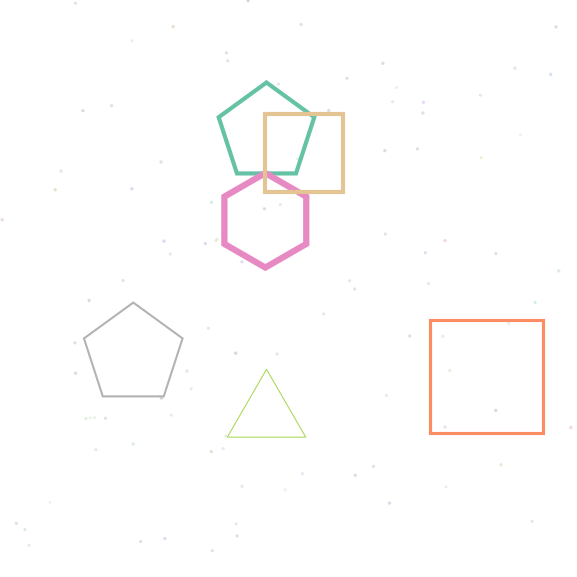[{"shape": "pentagon", "thickness": 2, "radius": 0.44, "center": [0.461, 0.769]}, {"shape": "square", "thickness": 1.5, "radius": 0.49, "center": [0.843, 0.347]}, {"shape": "hexagon", "thickness": 3, "radius": 0.41, "center": [0.459, 0.618]}, {"shape": "triangle", "thickness": 0.5, "radius": 0.39, "center": [0.462, 0.281]}, {"shape": "square", "thickness": 2, "radius": 0.34, "center": [0.527, 0.735]}, {"shape": "pentagon", "thickness": 1, "radius": 0.45, "center": [0.231, 0.385]}]